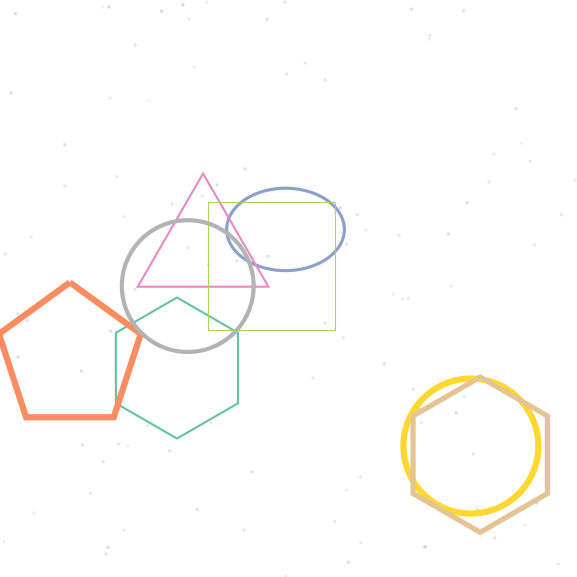[{"shape": "hexagon", "thickness": 1, "radius": 0.61, "center": [0.306, 0.362]}, {"shape": "pentagon", "thickness": 3, "radius": 0.65, "center": [0.121, 0.381]}, {"shape": "oval", "thickness": 1.5, "radius": 0.51, "center": [0.494, 0.602]}, {"shape": "triangle", "thickness": 1, "radius": 0.65, "center": [0.352, 0.568]}, {"shape": "square", "thickness": 0.5, "radius": 0.55, "center": [0.47, 0.539]}, {"shape": "circle", "thickness": 3, "radius": 0.58, "center": [0.815, 0.227]}, {"shape": "hexagon", "thickness": 2.5, "radius": 0.67, "center": [0.832, 0.212]}, {"shape": "circle", "thickness": 2, "radius": 0.57, "center": [0.325, 0.504]}]